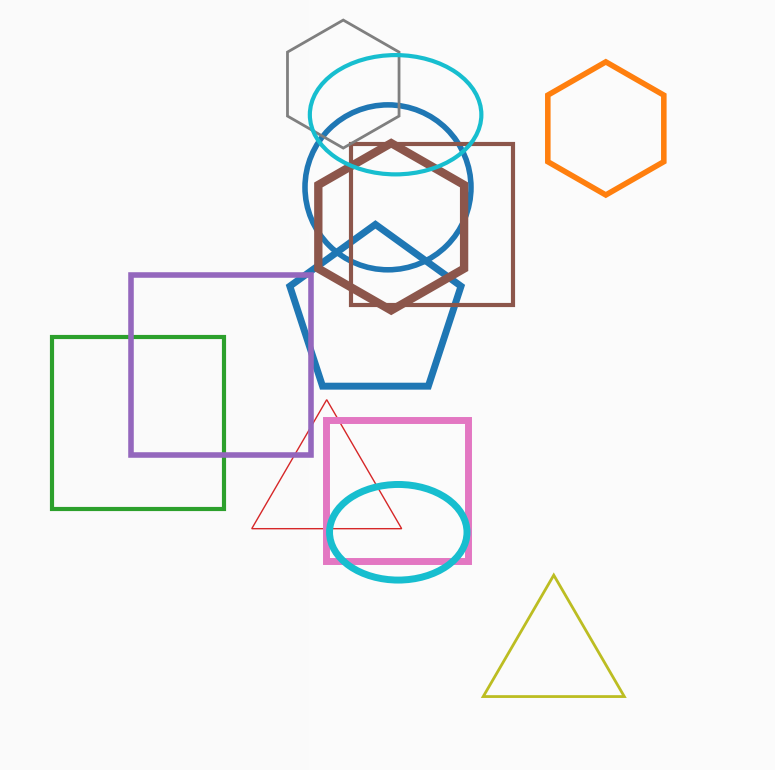[{"shape": "circle", "thickness": 2, "radius": 0.54, "center": [0.501, 0.757]}, {"shape": "pentagon", "thickness": 2.5, "radius": 0.58, "center": [0.484, 0.592]}, {"shape": "hexagon", "thickness": 2, "radius": 0.43, "center": [0.782, 0.833]}, {"shape": "square", "thickness": 1.5, "radius": 0.56, "center": [0.178, 0.451]}, {"shape": "triangle", "thickness": 0.5, "radius": 0.56, "center": [0.422, 0.369]}, {"shape": "square", "thickness": 2, "radius": 0.58, "center": [0.285, 0.526]}, {"shape": "square", "thickness": 1.5, "radius": 0.52, "center": [0.558, 0.709]}, {"shape": "hexagon", "thickness": 3, "radius": 0.54, "center": [0.505, 0.706]}, {"shape": "square", "thickness": 2.5, "radius": 0.46, "center": [0.512, 0.363]}, {"shape": "hexagon", "thickness": 1, "radius": 0.42, "center": [0.443, 0.891]}, {"shape": "triangle", "thickness": 1, "radius": 0.53, "center": [0.715, 0.148]}, {"shape": "oval", "thickness": 2.5, "radius": 0.44, "center": [0.514, 0.309]}, {"shape": "oval", "thickness": 1.5, "radius": 0.55, "center": [0.51, 0.851]}]